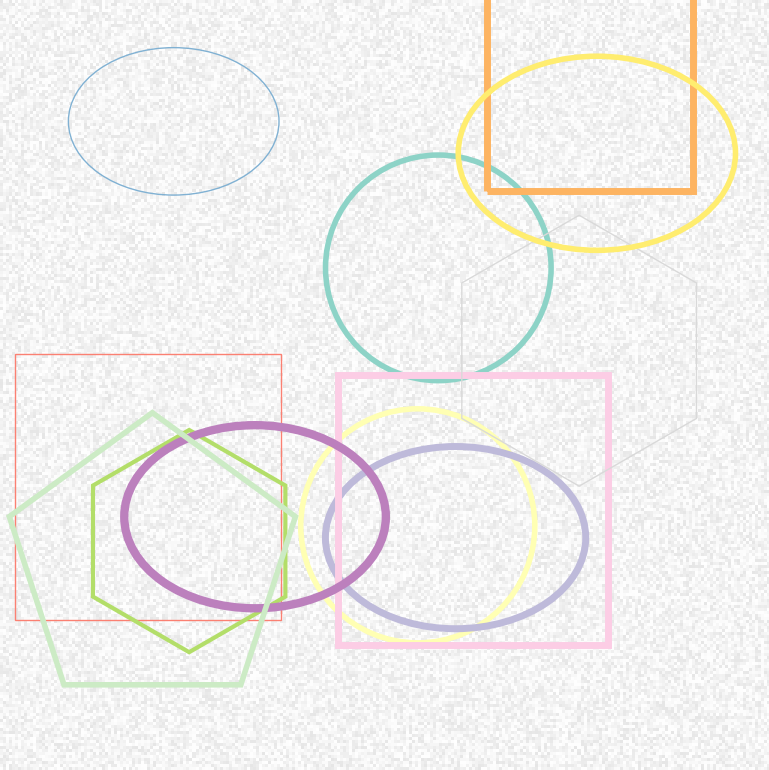[{"shape": "circle", "thickness": 2, "radius": 0.73, "center": [0.569, 0.652]}, {"shape": "circle", "thickness": 2, "radius": 0.76, "center": [0.543, 0.317]}, {"shape": "oval", "thickness": 2.5, "radius": 0.85, "center": [0.592, 0.302]}, {"shape": "square", "thickness": 0.5, "radius": 0.86, "center": [0.192, 0.367]}, {"shape": "oval", "thickness": 0.5, "radius": 0.68, "center": [0.226, 0.842]}, {"shape": "square", "thickness": 2.5, "radius": 0.67, "center": [0.766, 0.886]}, {"shape": "hexagon", "thickness": 1.5, "radius": 0.72, "center": [0.246, 0.297]}, {"shape": "square", "thickness": 2.5, "radius": 0.88, "center": [0.615, 0.337]}, {"shape": "hexagon", "thickness": 0.5, "radius": 0.88, "center": [0.752, 0.545]}, {"shape": "oval", "thickness": 3, "radius": 0.85, "center": [0.331, 0.329]}, {"shape": "pentagon", "thickness": 2, "radius": 0.98, "center": [0.198, 0.269]}, {"shape": "oval", "thickness": 2, "radius": 0.9, "center": [0.775, 0.801]}]